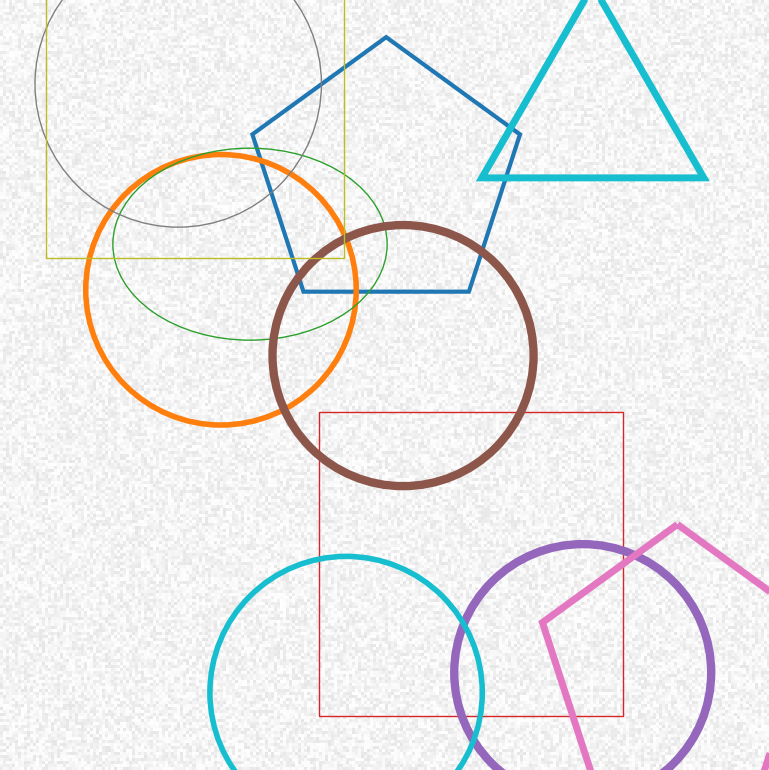[{"shape": "pentagon", "thickness": 1.5, "radius": 0.91, "center": [0.502, 0.769]}, {"shape": "circle", "thickness": 2, "radius": 0.88, "center": [0.287, 0.624]}, {"shape": "oval", "thickness": 0.5, "radius": 0.89, "center": [0.325, 0.683]}, {"shape": "square", "thickness": 0.5, "radius": 0.99, "center": [0.612, 0.268]}, {"shape": "circle", "thickness": 3, "radius": 0.83, "center": [0.757, 0.126]}, {"shape": "circle", "thickness": 3, "radius": 0.85, "center": [0.523, 0.538]}, {"shape": "pentagon", "thickness": 2.5, "radius": 0.92, "center": [0.88, 0.135]}, {"shape": "circle", "thickness": 0.5, "radius": 0.93, "center": [0.231, 0.891]}, {"shape": "square", "thickness": 0.5, "radius": 0.97, "center": [0.253, 0.858]}, {"shape": "circle", "thickness": 2, "radius": 0.88, "center": [0.449, 0.101]}, {"shape": "triangle", "thickness": 2.5, "radius": 0.83, "center": [0.77, 0.852]}]